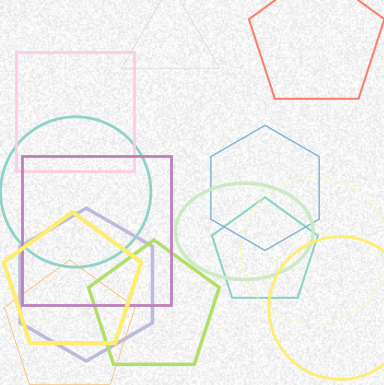[{"shape": "circle", "thickness": 2, "radius": 0.98, "center": [0.197, 0.501]}, {"shape": "pentagon", "thickness": 1.5, "radius": 0.72, "center": [0.688, 0.343]}, {"shape": "circle", "thickness": 0.5, "radius": 0.95, "center": [0.815, 0.35]}, {"shape": "hexagon", "thickness": 2.5, "radius": 0.99, "center": [0.224, 0.261]}, {"shape": "pentagon", "thickness": 1.5, "radius": 0.92, "center": [0.822, 0.893]}, {"shape": "hexagon", "thickness": 1, "radius": 0.81, "center": [0.688, 0.512]}, {"shape": "pentagon", "thickness": 0.5, "radius": 0.89, "center": [0.181, 0.146]}, {"shape": "pentagon", "thickness": 2.5, "radius": 0.89, "center": [0.4, 0.198]}, {"shape": "square", "thickness": 2, "radius": 0.77, "center": [0.195, 0.71]}, {"shape": "triangle", "thickness": 0.5, "radius": 0.73, "center": [0.443, 0.896]}, {"shape": "square", "thickness": 2, "radius": 0.97, "center": [0.252, 0.402]}, {"shape": "oval", "thickness": 2.5, "radius": 0.89, "center": [0.635, 0.399]}, {"shape": "circle", "thickness": 2, "radius": 0.93, "center": [0.884, 0.2]}, {"shape": "pentagon", "thickness": 3, "radius": 0.94, "center": [0.188, 0.261]}]